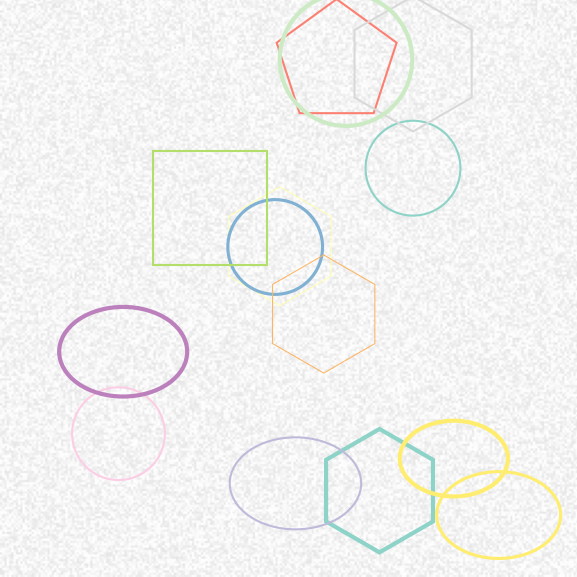[{"shape": "circle", "thickness": 1, "radius": 0.41, "center": [0.715, 0.708]}, {"shape": "hexagon", "thickness": 2, "radius": 0.53, "center": [0.657, 0.15]}, {"shape": "hexagon", "thickness": 0.5, "radius": 0.51, "center": [0.484, 0.573]}, {"shape": "oval", "thickness": 1, "radius": 0.57, "center": [0.512, 0.162]}, {"shape": "pentagon", "thickness": 1, "radius": 0.55, "center": [0.583, 0.891]}, {"shape": "circle", "thickness": 1.5, "radius": 0.41, "center": [0.477, 0.571]}, {"shape": "hexagon", "thickness": 0.5, "radius": 0.51, "center": [0.561, 0.455]}, {"shape": "square", "thickness": 1, "radius": 0.49, "center": [0.364, 0.639]}, {"shape": "circle", "thickness": 1, "radius": 0.4, "center": [0.205, 0.248]}, {"shape": "hexagon", "thickness": 1, "radius": 0.59, "center": [0.715, 0.889]}, {"shape": "oval", "thickness": 2, "radius": 0.55, "center": [0.213, 0.39]}, {"shape": "circle", "thickness": 2, "radius": 0.57, "center": [0.599, 0.896]}, {"shape": "oval", "thickness": 1.5, "radius": 0.54, "center": [0.863, 0.107]}, {"shape": "oval", "thickness": 2, "radius": 0.47, "center": [0.786, 0.205]}]